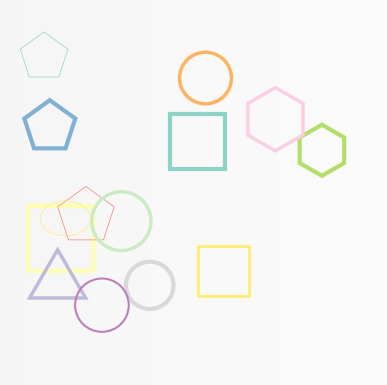[{"shape": "pentagon", "thickness": 0.5, "radius": 0.32, "center": [0.114, 0.852]}, {"shape": "square", "thickness": 3, "radius": 0.36, "center": [0.509, 0.632]}, {"shape": "square", "thickness": 3, "radius": 0.42, "center": [0.156, 0.379]}, {"shape": "triangle", "thickness": 2.5, "radius": 0.42, "center": [0.149, 0.268]}, {"shape": "pentagon", "thickness": 0.5, "radius": 0.38, "center": [0.222, 0.439]}, {"shape": "pentagon", "thickness": 3, "radius": 0.35, "center": [0.129, 0.671]}, {"shape": "circle", "thickness": 2.5, "radius": 0.33, "center": [0.53, 0.797]}, {"shape": "hexagon", "thickness": 3, "radius": 0.33, "center": [0.831, 0.61]}, {"shape": "hexagon", "thickness": 2.5, "radius": 0.41, "center": [0.711, 0.69]}, {"shape": "circle", "thickness": 3, "radius": 0.31, "center": [0.387, 0.259]}, {"shape": "circle", "thickness": 1.5, "radius": 0.35, "center": [0.263, 0.207]}, {"shape": "circle", "thickness": 2.5, "radius": 0.38, "center": [0.313, 0.426]}, {"shape": "oval", "thickness": 0.5, "radius": 0.32, "center": [0.169, 0.433]}, {"shape": "square", "thickness": 2, "radius": 0.33, "center": [0.577, 0.296]}]